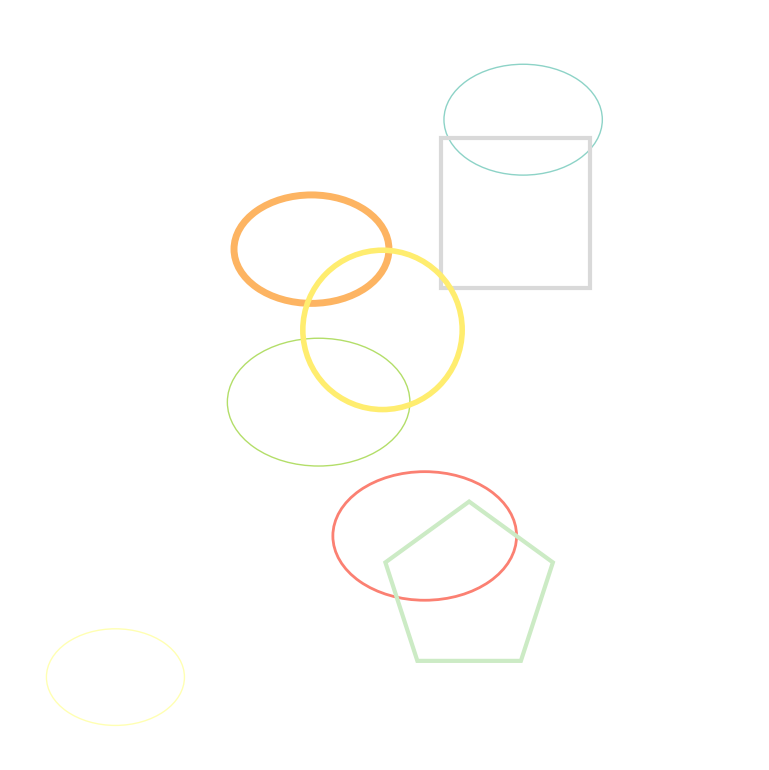[{"shape": "oval", "thickness": 0.5, "radius": 0.51, "center": [0.679, 0.845]}, {"shape": "oval", "thickness": 0.5, "radius": 0.45, "center": [0.15, 0.121]}, {"shape": "oval", "thickness": 1, "radius": 0.6, "center": [0.552, 0.304]}, {"shape": "oval", "thickness": 2.5, "radius": 0.5, "center": [0.405, 0.676]}, {"shape": "oval", "thickness": 0.5, "radius": 0.59, "center": [0.414, 0.478]}, {"shape": "square", "thickness": 1.5, "radius": 0.49, "center": [0.669, 0.723]}, {"shape": "pentagon", "thickness": 1.5, "radius": 0.57, "center": [0.609, 0.234]}, {"shape": "circle", "thickness": 2, "radius": 0.52, "center": [0.497, 0.572]}]